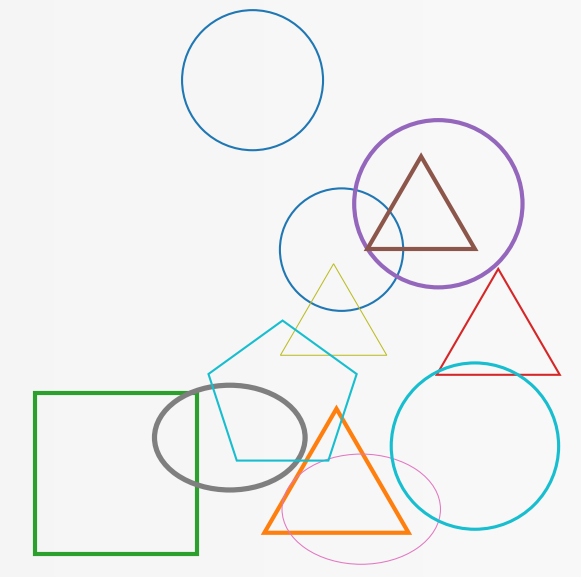[{"shape": "circle", "thickness": 1, "radius": 0.61, "center": [0.435, 0.86]}, {"shape": "circle", "thickness": 1, "radius": 0.53, "center": [0.588, 0.567]}, {"shape": "triangle", "thickness": 2, "radius": 0.72, "center": [0.579, 0.148]}, {"shape": "square", "thickness": 2, "radius": 0.7, "center": [0.199, 0.18]}, {"shape": "triangle", "thickness": 1, "radius": 0.61, "center": [0.857, 0.411]}, {"shape": "circle", "thickness": 2, "radius": 0.72, "center": [0.754, 0.646]}, {"shape": "triangle", "thickness": 2, "radius": 0.53, "center": [0.724, 0.621]}, {"shape": "oval", "thickness": 0.5, "radius": 0.68, "center": [0.622, 0.117]}, {"shape": "oval", "thickness": 2.5, "radius": 0.65, "center": [0.395, 0.241]}, {"shape": "triangle", "thickness": 0.5, "radius": 0.53, "center": [0.574, 0.437]}, {"shape": "circle", "thickness": 1.5, "radius": 0.72, "center": [0.817, 0.227]}, {"shape": "pentagon", "thickness": 1, "radius": 0.67, "center": [0.486, 0.31]}]